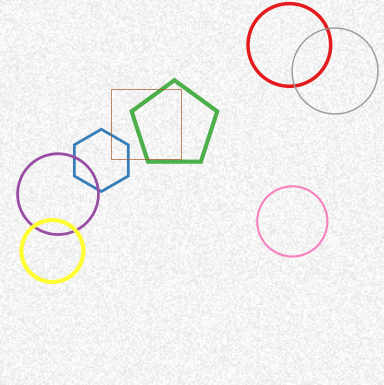[{"shape": "circle", "thickness": 2.5, "radius": 0.54, "center": [0.752, 0.883]}, {"shape": "hexagon", "thickness": 2, "radius": 0.4, "center": [0.263, 0.583]}, {"shape": "pentagon", "thickness": 3, "radius": 0.58, "center": [0.453, 0.675]}, {"shape": "circle", "thickness": 2, "radius": 0.52, "center": [0.151, 0.496]}, {"shape": "circle", "thickness": 3, "radius": 0.4, "center": [0.136, 0.348]}, {"shape": "square", "thickness": 0.5, "radius": 0.46, "center": [0.379, 0.678]}, {"shape": "circle", "thickness": 1.5, "radius": 0.46, "center": [0.759, 0.425]}, {"shape": "circle", "thickness": 1, "radius": 0.56, "center": [0.87, 0.815]}]